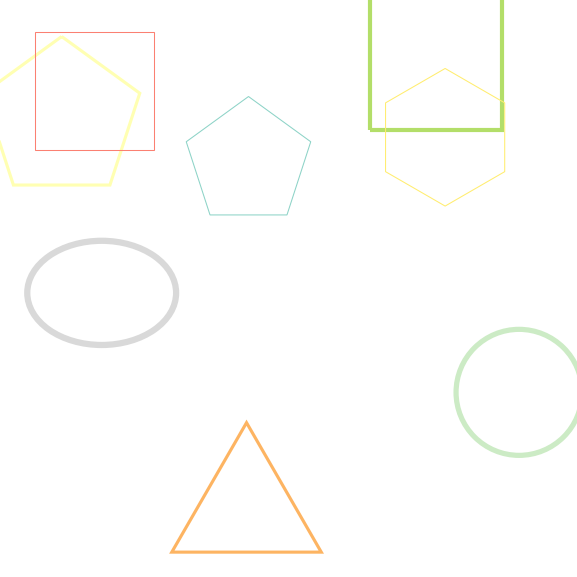[{"shape": "pentagon", "thickness": 0.5, "radius": 0.57, "center": [0.43, 0.719]}, {"shape": "pentagon", "thickness": 1.5, "radius": 0.71, "center": [0.107, 0.794]}, {"shape": "square", "thickness": 0.5, "radius": 0.51, "center": [0.163, 0.842]}, {"shape": "triangle", "thickness": 1.5, "radius": 0.75, "center": [0.427, 0.118]}, {"shape": "square", "thickness": 2, "radius": 0.57, "center": [0.755, 0.888]}, {"shape": "oval", "thickness": 3, "radius": 0.64, "center": [0.176, 0.492]}, {"shape": "circle", "thickness": 2.5, "radius": 0.55, "center": [0.899, 0.32]}, {"shape": "hexagon", "thickness": 0.5, "radius": 0.6, "center": [0.771, 0.761]}]